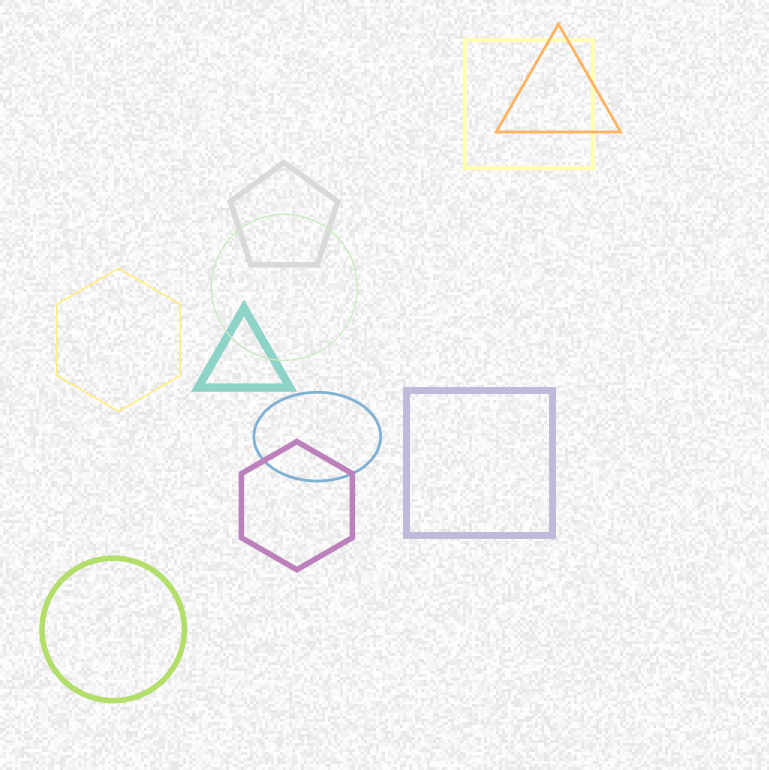[{"shape": "triangle", "thickness": 3, "radius": 0.34, "center": [0.317, 0.531]}, {"shape": "square", "thickness": 1.5, "radius": 0.42, "center": [0.687, 0.865]}, {"shape": "square", "thickness": 2.5, "radius": 0.47, "center": [0.622, 0.399]}, {"shape": "oval", "thickness": 1, "radius": 0.41, "center": [0.412, 0.433]}, {"shape": "triangle", "thickness": 1, "radius": 0.47, "center": [0.725, 0.875]}, {"shape": "circle", "thickness": 2, "radius": 0.46, "center": [0.147, 0.183]}, {"shape": "pentagon", "thickness": 2, "radius": 0.37, "center": [0.369, 0.715]}, {"shape": "hexagon", "thickness": 2, "radius": 0.42, "center": [0.386, 0.343]}, {"shape": "circle", "thickness": 0.5, "radius": 0.47, "center": [0.369, 0.627]}, {"shape": "hexagon", "thickness": 0.5, "radius": 0.46, "center": [0.154, 0.559]}]